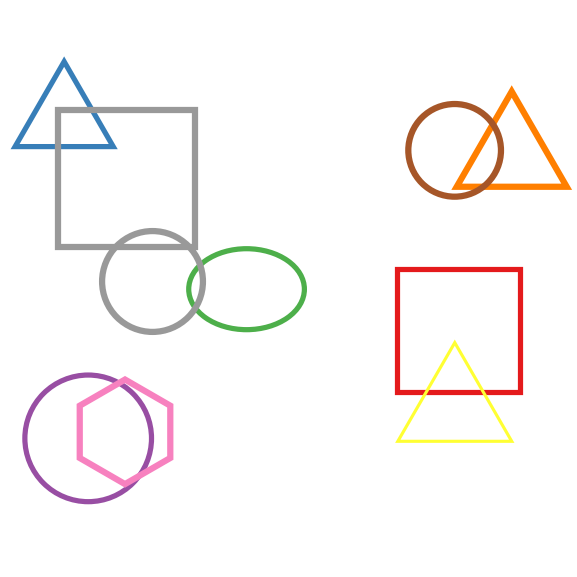[{"shape": "square", "thickness": 2.5, "radius": 0.53, "center": [0.793, 0.427]}, {"shape": "triangle", "thickness": 2.5, "radius": 0.49, "center": [0.111, 0.794]}, {"shape": "oval", "thickness": 2.5, "radius": 0.5, "center": [0.427, 0.498]}, {"shape": "circle", "thickness": 2.5, "radius": 0.55, "center": [0.153, 0.24]}, {"shape": "triangle", "thickness": 3, "radius": 0.55, "center": [0.886, 0.731]}, {"shape": "triangle", "thickness": 1.5, "radius": 0.57, "center": [0.787, 0.292]}, {"shape": "circle", "thickness": 3, "radius": 0.4, "center": [0.787, 0.739]}, {"shape": "hexagon", "thickness": 3, "radius": 0.45, "center": [0.216, 0.251]}, {"shape": "circle", "thickness": 3, "radius": 0.44, "center": [0.264, 0.512]}, {"shape": "square", "thickness": 3, "radius": 0.59, "center": [0.219, 0.689]}]